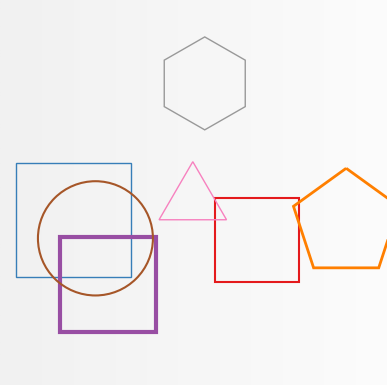[{"shape": "square", "thickness": 1.5, "radius": 0.54, "center": [0.664, 0.376]}, {"shape": "square", "thickness": 1, "radius": 0.75, "center": [0.189, 0.429]}, {"shape": "square", "thickness": 3, "radius": 0.61, "center": [0.279, 0.261]}, {"shape": "pentagon", "thickness": 2, "radius": 0.71, "center": [0.893, 0.42]}, {"shape": "circle", "thickness": 1.5, "radius": 0.74, "center": [0.246, 0.381]}, {"shape": "triangle", "thickness": 1, "radius": 0.5, "center": [0.498, 0.479]}, {"shape": "hexagon", "thickness": 1, "radius": 0.6, "center": [0.528, 0.783]}]